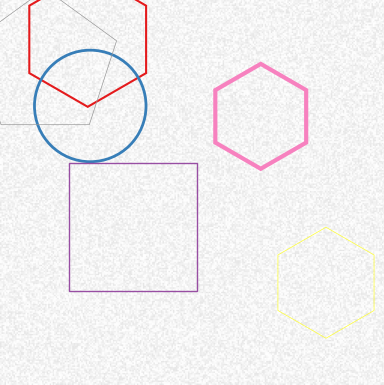[{"shape": "hexagon", "thickness": 1.5, "radius": 0.88, "center": [0.228, 0.898]}, {"shape": "circle", "thickness": 2, "radius": 0.72, "center": [0.234, 0.725]}, {"shape": "square", "thickness": 1, "radius": 0.83, "center": [0.346, 0.41]}, {"shape": "hexagon", "thickness": 0.5, "radius": 0.72, "center": [0.847, 0.266]}, {"shape": "hexagon", "thickness": 3, "radius": 0.68, "center": [0.677, 0.698]}, {"shape": "pentagon", "thickness": 0.5, "radius": 0.97, "center": [0.117, 0.834]}]